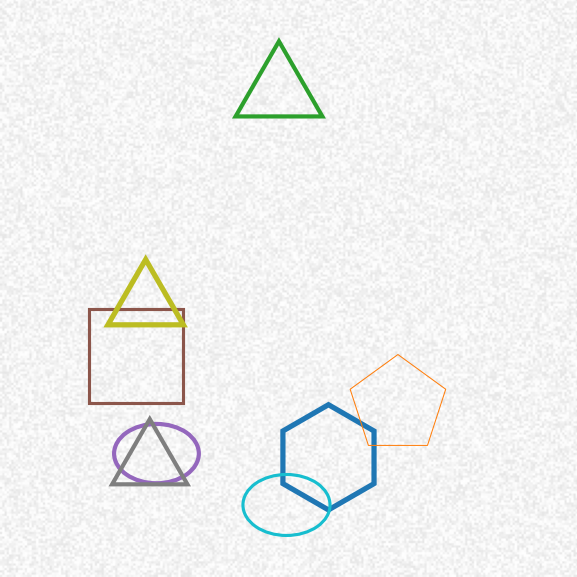[{"shape": "hexagon", "thickness": 2.5, "radius": 0.46, "center": [0.569, 0.207]}, {"shape": "pentagon", "thickness": 0.5, "radius": 0.43, "center": [0.689, 0.298]}, {"shape": "triangle", "thickness": 2, "radius": 0.43, "center": [0.483, 0.841]}, {"shape": "oval", "thickness": 2, "radius": 0.37, "center": [0.271, 0.214]}, {"shape": "square", "thickness": 1.5, "radius": 0.41, "center": [0.236, 0.383]}, {"shape": "triangle", "thickness": 2, "radius": 0.38, "center": [0.259, 0.198]}, {"shape": "triangle", "thickness": 2.5, "radius": 0.38, "center": [0.252, 0.474]}, {"shape": "oval", "thickness": 1.5, "radius": 0.38, "center": [0.496, 0.125]}]